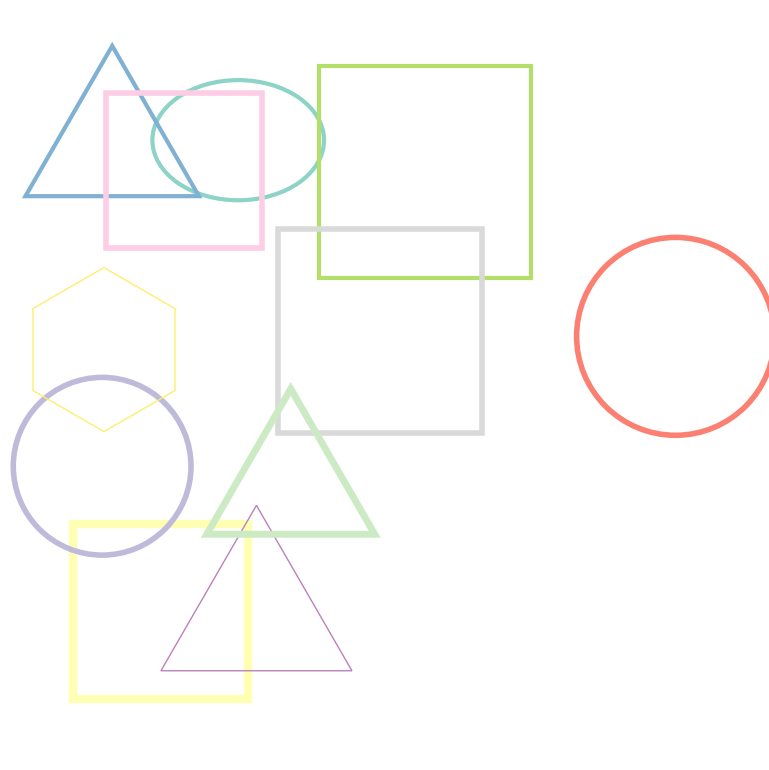[{"shape": "oval", "thickness": 1.5, "radius": 0.56, "center": [0.309, 0.818]}, {"shape": "square", "thickness": 3, "radius": 0.57, "center": [0.209, 0.206]}, {"shape": "circle", "thickness": 2, "radius": 0.58, "center": [0.133, 0.394]}, {"shape": "circle", "thickness": 2, "radius": 0.64, "center": [0.877, 0.563]}, {"shape": "triangle", "thickness": 1.5, "radius": 0.65, "center": [0.146, 0.81]}, {"shape": "square", "thickness": 1.5, "radius": 0.69, "center": [0.552, 0.777]}, {"shape": "square", "thickness": 2, "radius": 0.51, "center": [0.239, 0.778]}, {"shape": "square", "thickness": 2, "radius": 0.66, "center": [0.493, 0.57]}, {"shape": "triangle", "thickness": 0.5, "radius": 0.72, "center": [0.333, 0.2]}, {"shape": "triangle", "thickness": 2.5, "radius": 0.63, "center": [0.378, 0.369]}, {"shape": "hexagon", "thickness": 0.5, "radius": 0.53, "center": [0.135, 0.546]}]